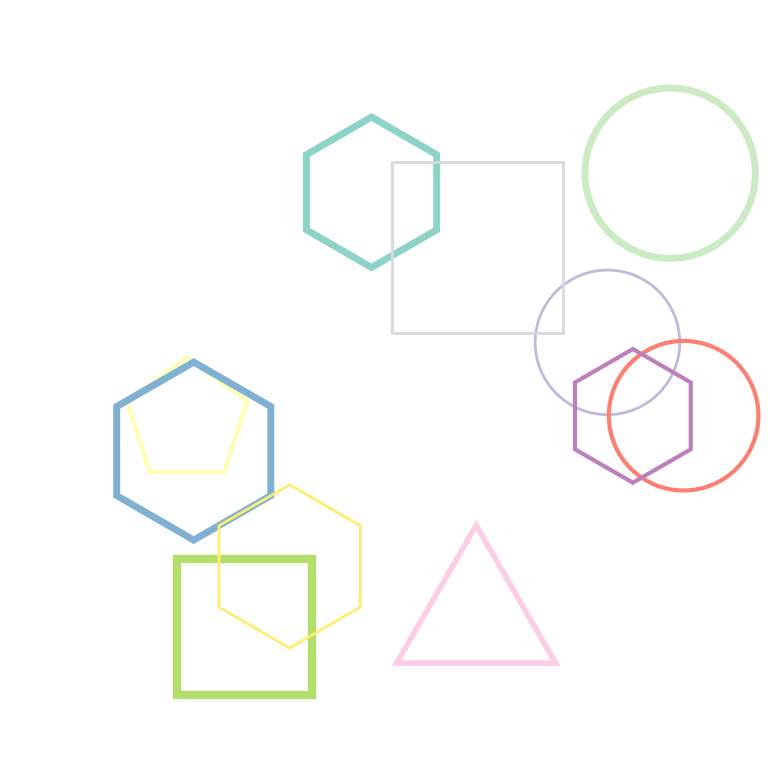[{"shape": "hexagon", "thickness": 2.5, "radius": 0.49, "center": [0.482, 0.75]}, {"shape": "pentagon", "thickness": 1.5, "radius": 0.41, "center": [0.243, 0.454]}, {"shape": "circle", "thickness": 1, "radius": 0.47, "center": [0.789, 0.555]}, {"shape": "circle", "thickness": 1.5, "radius": 0.49, "center": [0.888, 0.46]}, {"shape": "hexagon", "thickness": 2.5, "radius": 0.58, "center": [0.252, 0.414]}, {"shape": "square", "thickness": 3, "radius": 0.44, "center": [0.317, 0.186]}, {"shape": "triangle", "thickness": 2, "radius": 0.6, "center": [0.618, 0.198]}, {"shape": "square", "thickness": 1, "radius": 0.56, "center": [0.62, 0.678]}, {"shape": "hexagon", "thickness": 1.5, "radius": 0.43, "center": [0.822, 0.46]}, {"shape": "circle", "thickness": 2.5, "radius": 0.55, "center": [0.87, 0.775]}, {"shape": "hexagon", "thickness": 1, "radius": 0.53, "center": [0.376, 0.264]}]